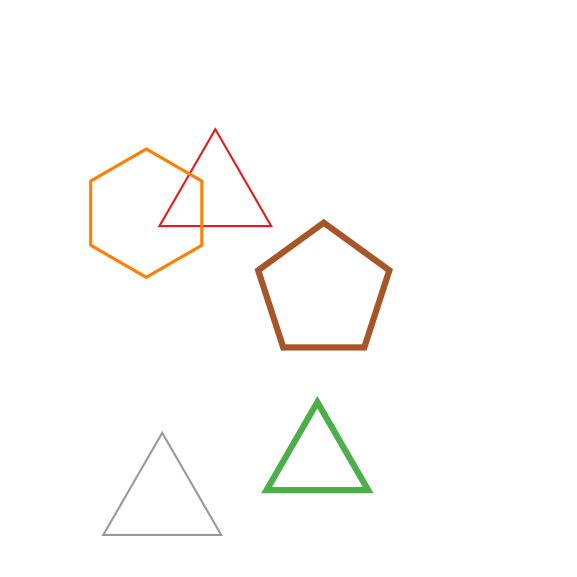[{"shape": "triangle", "thickness": 1, "radius": 0.56, "center": [0.373, 0.664]}, {"shape": "triangle", "thickness": 3, "radius": 0.51, "center": [0.55, 0.201]}, {"shape": "hexagon", "thickness": 1.5, "radius": 0.56, "center": [0.253, 0.63]}, {"shape": "pentagon", "thickness": 3, "radius": 0.6, "center": [0.561, 0.494]}, {"shape": "triangle", "thickness": 1, "radius": 0.59, "center": [0.281, 0.132]}]